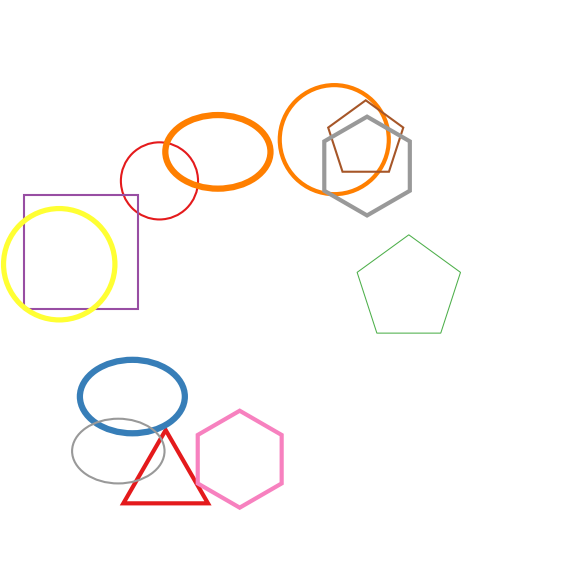[{"shape": "circle", "thickness": 1, "radius": 0.33, "center": [0.276, 0.686]}, {"shape": "triangle", "thickness": 2, "radius": 0.42, "center": [0.287, 0.17]}, {"shape": "oval", "thickness": 3, "radius": 0.45, "center": [0.229, 0.312]}, {"shape": "pentagon", "thickness": 0.5, "radius": 0.47, "center": [0.708, 0.498]}, {"shape": "square", "thickness": 1, "radius": 0.49, "center": [0.14, 0.563]}, {"shape": "circle", "thickness": 2, "radius": 0.47, "center": [0.579, 0.757]}, {"shape": "oval", "thickness": 3, "radius": 0.46, "center": [0.377, 0.736]}, {"shape": "circle", "thickness": 2.5, "radius": 0.48, "center": [0.103, 0.542]}, {"shape": "pentagon", "thickness": 1, "radius": 0.34, "center": [0.633, 0.757]}, {"shape": "hexagon", "thickness": 2, "radius": 0.42, "center": [0.415, 0.204]}, {"shape": "oval", "thickness": 1, "radius": 0.4, "center": [0.205, 0.218]}, {"shape": "hexagon", "thickness": 2, "radius": 0.43, "center": [0.636, 0.712]}]